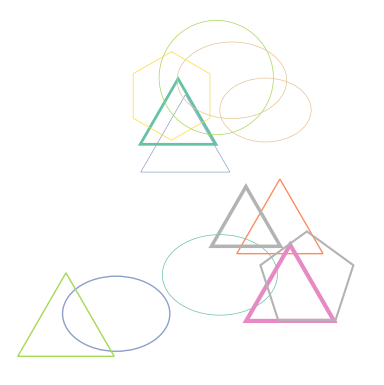[{"shape": "oval", "thickness": 0.5, "radius": 0.75, "center": [0.571, 0.286]}, {"shape": "triangle", "thickness": 2, "radius": 0.57, "center": [0.463, 0.682]}, {"shape": "triangle", "thickness": 1, "radius": 0.65, "center": [0.727, 0.406]}, {"shape": "triangle", "thickness": 0.5, "radius": 0.67, "center": [0.481, 0.62]}, {"shape": "oval", "thickness": 1, "radius": 0.7, "center": [0.302, 0.185]}, {"shape": "triangle", "thickness": 3, "radius": 0.66, "center": [0.754, 0.232]}, {"shape": "circle", "thickness": 0.5, "radius": 0.74, "center": [0.562, 0.799]}, {"shape": "triangle", "thickness": 1, "radius": 0.72, "center": [0.171, 0.147]}, {"shape": "hexagon", "thickness": 0.5, "radius": 0.58, "center": [0.446, 0.751]}, {"shape": "oval", "thickness": 0.5, "radius": 0.59, "center": [0.69, 0.714]}, {"shape": "oval", "thickness": 0.5, "radius": 0.71, "center": [0.602, 0.791]}, {"shape": "triangle", "thickness": 2.5, "radius": 0.52, "center": [0.639, 0.412]}, {"shape": "pentagon", "thickness": 1.5, "radius": 0.63, "center": [0.797, 0.272]}]